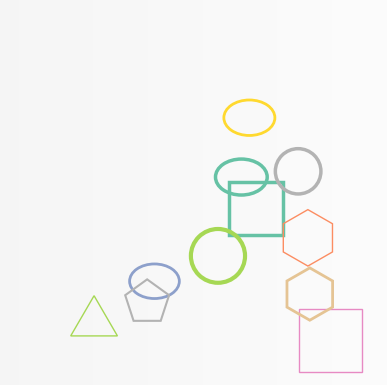[{"shape": "square", "thickness": 2.5, "radius": 0.35, "center": [0.66, 0.458]}, {"shape": "oval", "thickness": 2.5, "radius": 0.33, "center": [0.623, 0.54]}, {"shape": "hexagon", "thickness": 1, "radius": 0.37, "center": [0.795, 0.382]}, {"shape": "oval", "thickness": 2, "radius": 0.32, "center": [0.399, 0.269]}, {"shape": "square", "thickness": 1, "radius": 0.41, "center": [0.853, 0.115]}, {"shape": "circle", "thickness": 3, "radius": 0.35, "center": [0.562, 0.335]}, {"shape": "triangle", "thickness": 1, "radius": 0.35, "center": [0.243, 0.162]}, {"shape": "oval", "thickness": 2, "radius": 0.33, "center": [0.644, 0.694]}, {"shape": "hexagon", "thickness": 2, "radius": 0.34, "center": [0.799, 0.236]}, {"shape": "pentagon", "thickness": 1.5, "radius": 0.3, "center": [0.38, 0.215]}, {"shape": "circle", "thickness": 2.5, "radius": 0.29, "center": [0.769, 0.555]}]